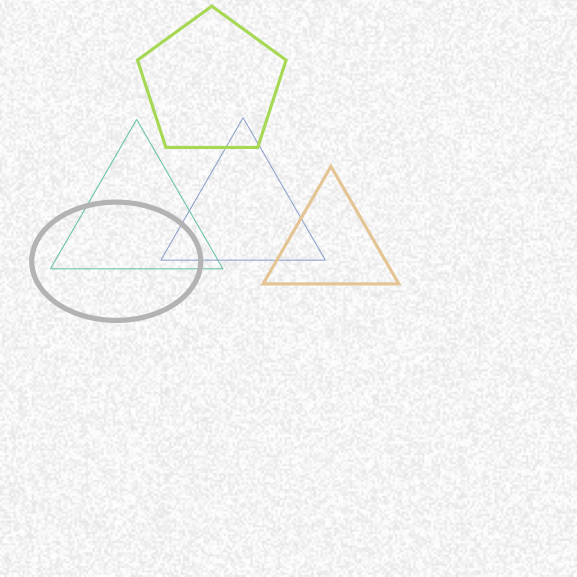[{"shape": "triangle", "thickness": 0.5, "radius": 0.86, "center": [0.237, 0.62]}, {"shape": "triangle", "thickness": 0.5, "radius": 0.82, "center": [0.421, 0.631]}, {"shape": "pentagon", "thickness": 1.5, "radius": 0.68, "center": [0.367, 0.853]}, {"shape": "triangle", "thickness": 1.5, "radius": 0.68, "center": [0.573, 0.575]}, {"shape": "oval", "thickness": 2.5, "radius": 0.73, "center": [0.201, 0.547]}]